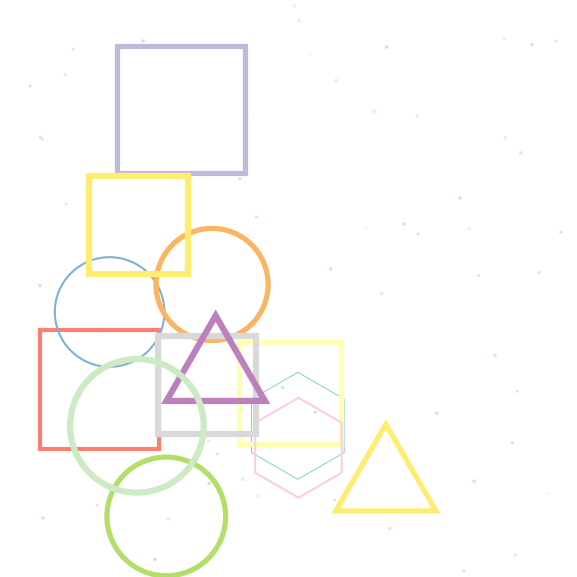[{"shape": "hexagon", "thickness": 0.5, "radius": 0.46, "center": [0.516, 0.262]}, {"shape": "square", "thickness": 2.5, "radius": 0.44, "center": [0.502, 0.319]}, {"shape": "square", "thickness": 2.5, "radius": 0.55, "center": [0.314, 0.809]}, {"shape": "square", "thickness": 2, "radius": 0.52, "center": [0.172, 0.325]}, {"shape": "circle", "thickness": 1, "radius": 0.47, "center": [0.19, 0.459]}, {"shape": "circle", "thickness": 2.5, "radius": 0.49, "center": [0.367, 0.507]}, {"shape": "circle", "thickness": 2.5, "radius": 0.51, "center": [0.288, 0.105]}, {"shape": "hexagon", "thickness": 1, "radius": 0.43, "center": [0.517, 0.224]}, {"shape": "square", "thickness": 3, "radius": 0.42, "center": [0.358, 0.332]}, {"shape": "triangle", "thickness": 3, "radius": 0.49, "center": [0.373, 0.354]}, {"shape": "circle", "thickness": 3, "radius": 0.58, "center": [0.237, 0.262]}, {"shape": "square", "thickness": 3, "radius": 0.43, "center": [0.24, 0.61]}, {"shape": "triangle", "thickness": 2.5, "radius": 0.5, "center": [0.668, 0.164]}]